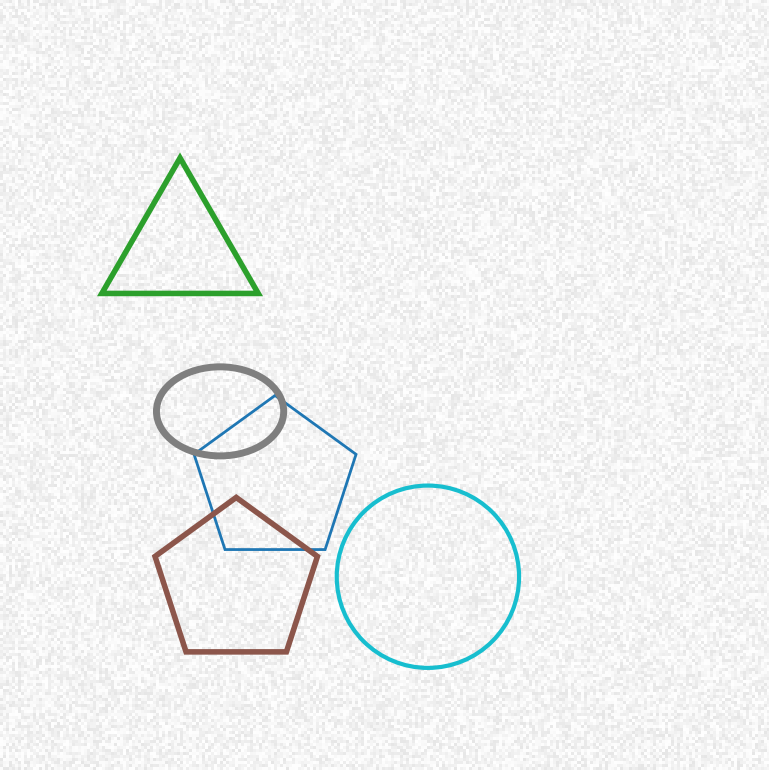[{"shape": "pentagon", "thickness": 1, "radius": 0.55, "center": [0.357, 0.376]}, {"shape": "triangle", "thickness": 2, "radius": 0.59, "center": [0.234, 0.678]}, {"shape": "pentagon", "thickness": 2, "radius": 0.55, "center": [0.307, 0.243]}, {"shape": "oval", "thickness": 2.5, "radius": 0.41, "center": [0.286, 0.466]}, {"shape": "circle", "thickness": 1.5, "radius": 0.59, "center": [0.556, 0.251]}]